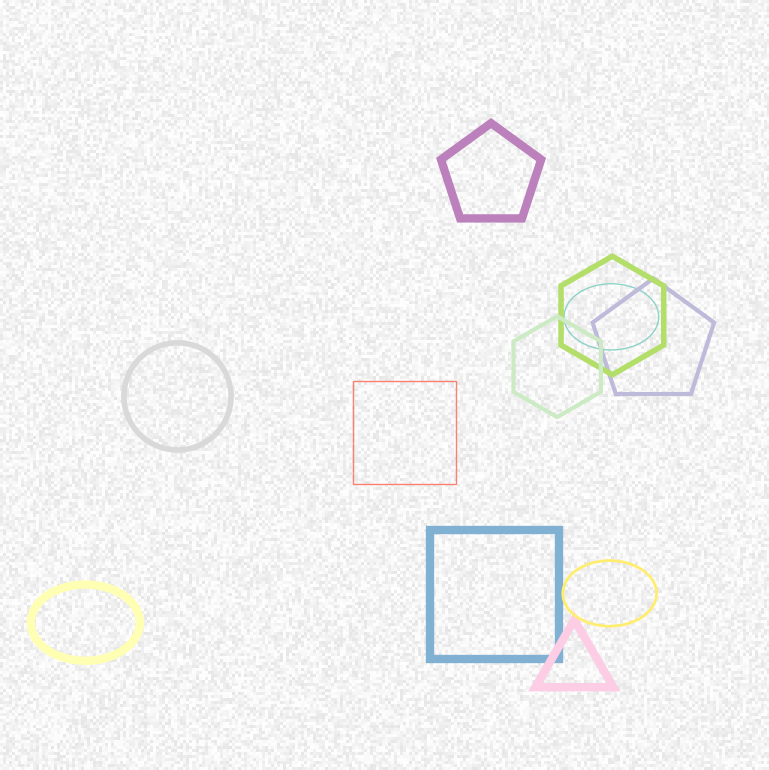[{"shape": "oval", "thickness": 0.5, "radius": 0.31, "center": [0.794, 0.588]}, {"shape": "oval", "thickness": 3, "radius": 0.35, "center": [0.111, 0.191]}, {"shape": "pentagon", "thickness": 1.5, "radius": 0.42, "center": [0.848, 0.555]}, {"shape": "square", "thickness": 0.5, "radius": 0.33, "center": [0.525, 0.438]}, {"shape": "square", "thickness": 3, "radius": 0.42, "center": [0.642, 0.228]}, {"shape": "hexagon", "thickness": 2, "radius": 0.38, "center": [0.795, 0.59]}, {"shape": "triangle", "thickness": 3, "radius": 0.29, "center": [0.746, 0.137]}, {"shape": "circle", "thickness": 2, "radius": 0.35, "center": [0.23, 0.485]}, {"shape": "pentagon", "thickness": 3, "radius": 0.34, "center": [0.638, 0.772]}, {"shape": "hexagon", "thickness": 1.5, "radius": 0.33, "center": [0.724, 0.524]}, {"shape": "oval", "thickness": 1, "radius": 0.3, "center": [0.792, 0.229]}]